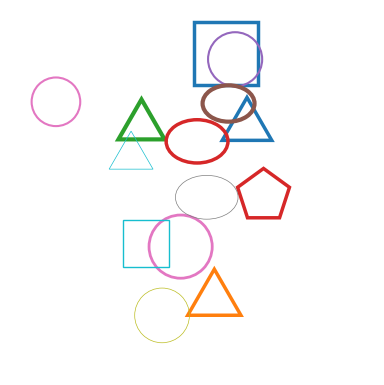[{"shape": "square", "thickness": 2.5, "radius": 0.41, "center": [0.587, 0.861]}, {"shape": "triangle", "thickness": 2.5, "radius": 0.37, "center": [0.642, 0.673]}, {"shape": "triangle", "thickness": 2.5, "radius": 0.4, "center": [0.557, 0.221]}, {"shape": "triangle", "thickness": 3, "radius": 0.35, "center": [0.368, 0.673]}, {"shape": "oval", "thickness": 2.5, "radius": 0.4, "center": [0.512, 0.633]}, {"shape": "pentagon", "thickness": 2.5, "radius": 0.35, "center": [0.684, 0.492]}, {"shape": "circle", "thickness": 1.5, "radius": 0.35, "center": [0.611, 0.846]}, {"shape": "oval", "thickness": 3, "radius": 0.34, "center": [0.594, 0.731]}, {"shape": "circle", "thickness": 2, "radius": 0.41, "center": [0.469, 0.359]}, {"shape": "circle", "thickness": 1.5, "radius": 0.32, "center": [0.145, 0.736]}, {"shape": "oval", "thickness": 0.5, "radius": 0.41, "center": [0.537, 0.488]}, {"shape": "circle", "thickness": 0.5, "radius": 0.36, "center": [0.421, 0.181]}, {"shape": "square", "thickness": 1, "radius": 0.3, "center": [0.379, 0.368]}, {"shape": "triangle", "thickness": 0.5, "radius": 0.33, "center": [0.34, 0.594]}]